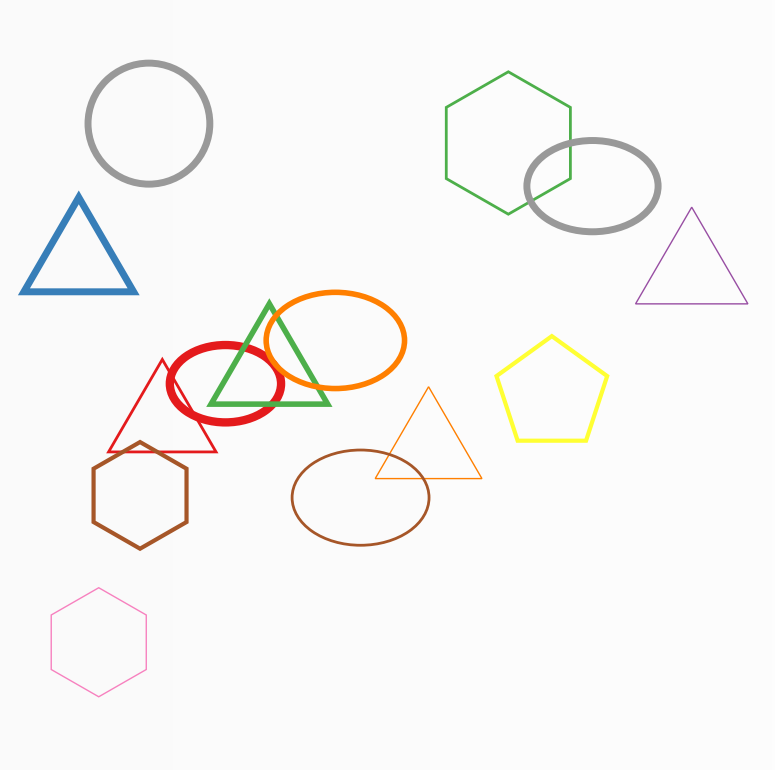[{"shape": "oval", "thickness": 3, "radius": 0.36, "center": [0.291, 0.502]}, {"shape": "triangle", "thickness": 1, "radius": 0.4, "center": [0.209, 0.453]}, {"shape": "triangle", "thickness": 2.5, "radius": 0.41, "center": [0.102, 0.662]}, {"shape": "triangle", "thickness": 2, "radius": 0.43, "center": [0.348, 0.519]}, {"shape": "hexagon", "thickness": 1, "radius": 0.46, "center": [0.656, 0.814]}, {"shape": "triangle", "thickness": 0.5, "radius": 0.42, "center": [0.893, 0.647]}, {"shape": "triangle", "thickness": 0.5, "radius": 0.4, "center": [0.553, 0.418]}, {"shape": "oval", "thickness": 2, "radius": 0.45, "center": [0.433, 0.558]}, {"shape": "pentagon", "thickness": 1.5, "radius": 0.38, "center": [0.712, 0.488]}, {"shape": "oval", "thickness": 1, "radius": 0.44, "center": [0.465, 0.354]}, {"shape": "hexagon", "thickness": 1.5, "radius": 0.35, "center": [0.181, 0.357]}, {"shape": "hexagon", "thickness": 0.5, "radius": 0.35, "center": [0.127, 0.166]}, {"shape": "circle", "thickness": 2.5, "radius": 0.39, "center": [0.192, 0.839]}, {"shape": "oval", "thickness": 2.5, "radius": 0.42, "center": [0.765, 0.758]}]